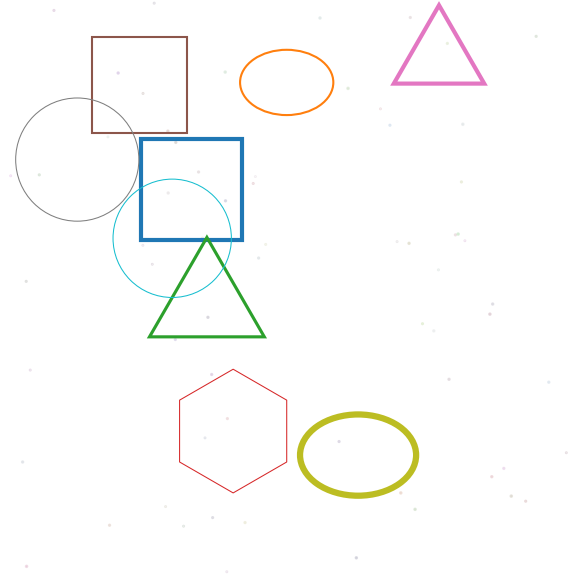[{"shape": "square", "thickness": 2, "radius": 0.44, "center": [0.331, 0.671]}, {"shape": "oval", "thickness": 1, "radius": 0.4, "center": [0.496, 0.856]}, {"shape": "triangle", "thickness": 1.5, "radius": 0.57, "center": [0.358, 0.473]}, {"shape": "hexagon", "thickness": 0.5, "radius": 0.54, "center": [0.404, 0.253]}, {"shape": "square", "thickness": 1, "radius": 0.41, "center": [0.241, 0.852]}, {"shape": "triangle", "thickness": 2, "radius": 0.45, "center": [0.76, 0.9]}, {"shape": "circle", "thickness": 0.5, "radius": 0.53, "center": [0.134, 0.723]}, {"shape": "oval", "thickness": 3, "radius": 0.5, "center": [0.62, 0.211]}, {"shape": "circle", "thickness": 0.5, "radius": 0.51, "center": [0.298, 0.586]}]